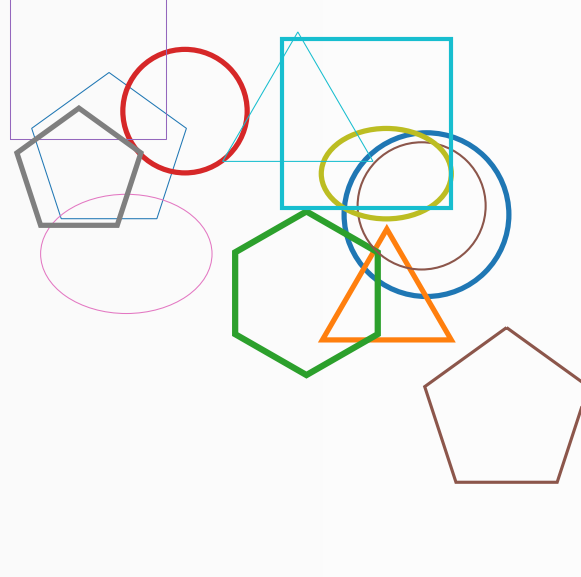[{"shape": "pentagon", "thickness": 0.5, "radius": 0.7, "center": [0.188, 0.734]}, {"shape": "circle", "thickness": 2.5, "radius": 0.71, "center": [0.734, 0.627]}, {"shape": "triangle", "thickness": 2.5, "radius": 0.64, "center": [0.666, 0.475]}, {"shape": "hexagon", "thickness": 3, "radius": 0.71, "center": [0.527, 0.491]}, {"shape": "circle", "thickness": 2.5, "radius": 0.53, "center": [0.318, 0.807]}, {"shape": "square", "thickness": 0.5, "radius": 0.67, "center": [0.151, 0.893]}, {"shape": "pentagon", "thickness": 1.5, "radius": 0.74, "center": [0.872, 0.284]}, {"shape": "circle", "thickness": 1, "radius": 0.55, "center": [0.725, 0.643]}, {"shape": "oval", "thickness": 0.5, "radius": 0.74, "center": [0.217, 0.559]}, {"shape": "pentagon", "thickness": 2.5, "radius": 0.56, "center": [0.136, 0.7]}, {"shape": "oval", "thickness": 2.5, "radius": 0.56, "center": [0.665, 0.698]}, {"shape": "square", "thickness": 2, "radius": 0.73, "center": [0.63, 0.785]}, {"shape": "triangle", "thickness": 0.5, "radius": 0.75, "center": [0.512, 0.794]}]